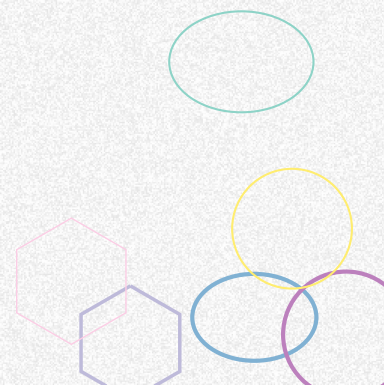[{"shape": "oval", "thickness": 1.5, "radius": 0.94, "center": [0.627, 0.839]}, {"shape": "hexagon", "thickness": 2.5, "radius": 0.74, "center": [0.339, 0.109]}, {"shape": "oval", "thickness": 3, "radius": 0.81, "center": [0.661, 0.176]}, {"shape": "hexagon", "thickness": 1, "radius": 0.82, "center": [0.185, 0.27]}, {"shape": "circle", "thickness": 3, "radius": 0.82, "center": [0.899, 0.131]}, {"shape": "circle", "thickness": 1.5, "radius": 0.78, "center": [0.759, 0.406]}]